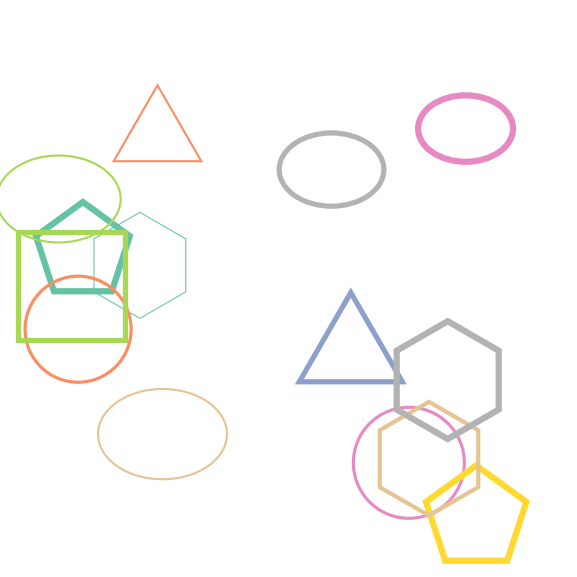[{"shape": "pentagon", "thickness": 3, "radius": 0.43, "center": [0.143, 0.564]}, {"shape": "hexagon", "thickness": 0.5, "radius": 0.46, "center": [0.242, 0.54]}, {"shape": "circle", "thickness": 1.5, "radius": 0.46, "center": [0.135, 0.429]}, {"shape": "triangle", "thickness": 1, "radius": 0.44, "center": [0.273, 0.764]}, {"shape": "triangle", "thickness": 2.5, "radius": 0.51, "center": [0.607, 0.39]}, {"shape": "oval", "thickness": 3, "radius": 0.41, "center": [0.806, 0.776]}, {"shape": "circle", "thickness": 1.5, "radius": 0.48, "center": [0.708, 0.198]}, {"shape": "oval", "thickness": 1, "radius": 0.54, "center": [0.101, 0.655]}, {"shape": "square", "thickness": 2.5, "radius": 0.46, "center": [0.124, 0.504]}, {"shape": "pentagon", "thickness": 3, "radius": 0.46, "center": [0.825, 0.102]}, {"shape": "oval", "thickness": 1, "radius": 0.56, "center": [0.281, 0.247]}, {"shape": "hexagon", "thickness": 2, "radius": 0.49, "center": [0.743, 0.205]}, {"shape": "hexagon", "thickness": 3, "radius": 0.51, "center": [0.775, 0.341]}, {"shape": "oval", "thickness": 2.5, "radius": 0.45, "center": [0.574, 0.705]}]